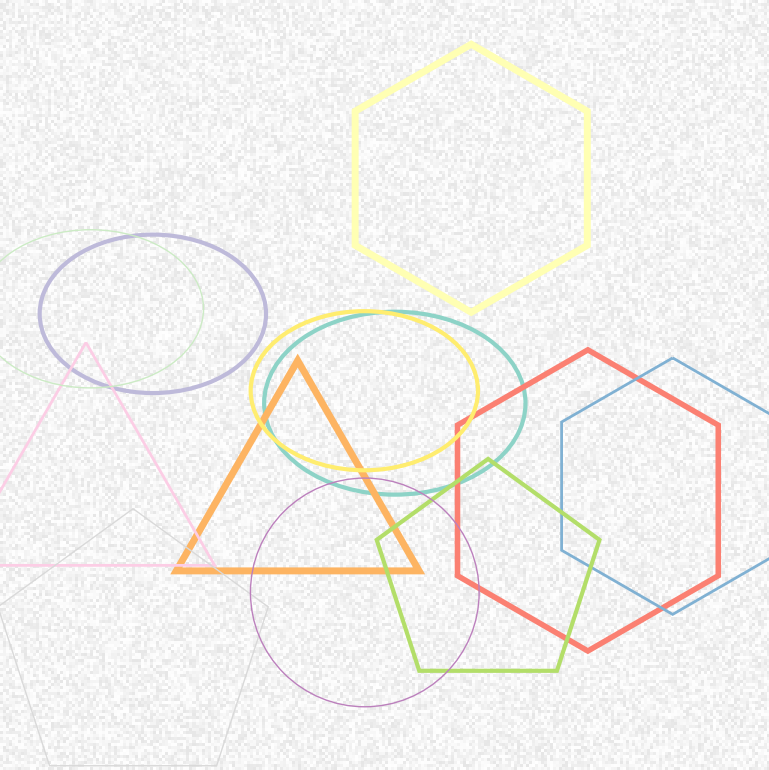[{"shape": "oval", "thickness": 1.5, "radius": 0.85, "center": [0.513, 0.476]}, {"shape": "hexagon", "thickness": 2.5, "radius": 0.87, "center": [0.612, 0.768]}, {"shape": "oval", "thickness": 1.5, "radius": 0.73, "center": [0.199, 0.592]}, {"shape": "hexagon", "thickness": 2, "radius": 0.98, "center": [0.763, 0.35]}, {"shape": "hexagon", "thickness": 1, "radius": 0.83, "center": [0.874, 0.369]}, {"shape": "triangle", "thickness": 2.5, "radius": 0.91, "center": [0.387, 0.35]}, {"shape": "pentagon", "thickness": 1.5, "radius": 0.76, "center": [0.634, 0.252]}, {"shape": "triangle", "thickness": 1, "radius": 0.96, "center": [0.112, 0.362]}, {"shape": "pentagon", "thickness": 0.5, "radius": 0.92, "center": [0.173, 0.155]}, {"shape": "circle", "thickness": 0.5, "radius": 0.74, "center": [0.474, 0.231]}, {"shape": "oval", "thickness": 0.5, "radius": 0.73, "center": [0.118, 0.599]}, {"shape": "oval", "thickness": 1.5, "radius": 0.74, "center": [0.473, 0.493]}]